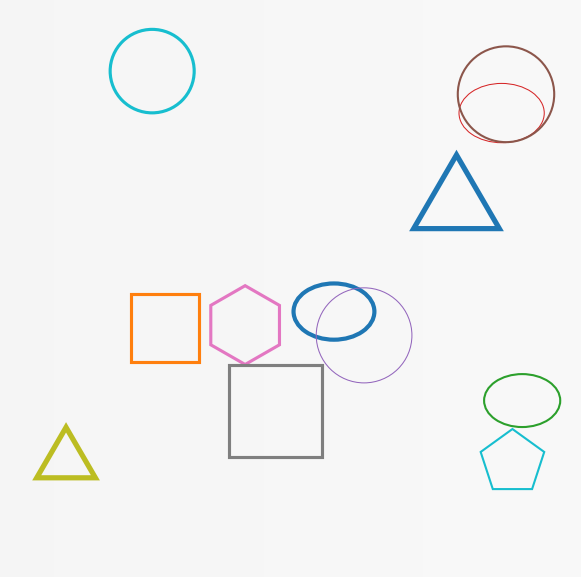[{"shape": "oval", "thickness": 2, "radius": 0.35, "center": [0.575, 0.46]}, {"shape": "triangle", "thickness": 2.5, "radius": 0.43, "center": [0.785, 0.646]}, {"shape": "square", "thickness": 1.5, "radius": 0.3, "center": [0.284, 0.431]}, {"shape": "oval", "thickness": 1, "radius": 0.33, "center": [0.898, 0.306]}, {"shape": "oval", "thickness": 0.5, "radius": 0.37, "center": [0.863, 0.803]}, {"shape": "circle", "thickness": 0.5, "radius": 0.41, "center": [0.626, 0.418]}, {"shape": "circle", "thickness": 1, "radius": 0.41, "center": [0.871, 0.836]}, {"shape": "hexagon", "thickness": 1.5, "radius": 0.34, "center": [0.422, 0.436]}, {"shape": "square", "thickness": 1.5, "radius": 0.4, "center": [0.474, 0.287]}, {"shape": "triangle", "thickness": 2.5, "radius": 0.29, "center": [0.114, 0.201]}, {"shape": "pentagon", "thickness": 1, "radius": 0.29, "center": [0.882, 0.199]}, {"shape": "circle", "thickness": 1.5, "radius": 0.36, "center": [0.262, 0.876]}]